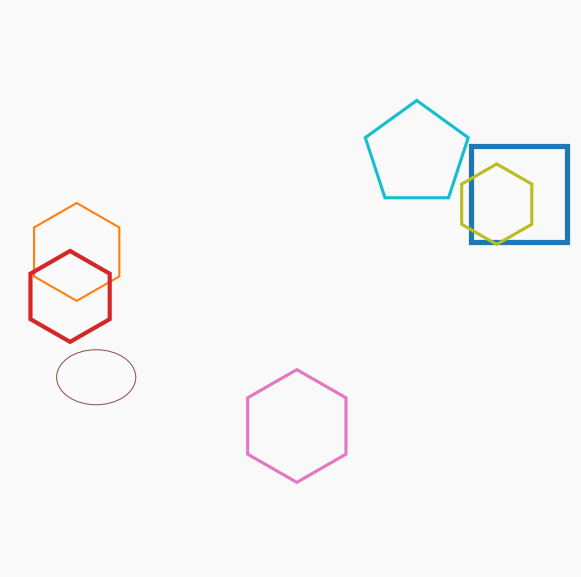[{"shape": "square", "thickness": 2.5, "radius": 0.41, "center": [0.893, 0.664]}, {"shape": "hexagon", "thickness": 1, "radius": 0.42, "center": [0.132, 0.563]}, {"shape": "hexagon", "thickness": 2, "radius": 0.39, "center": [0.121, 0.486]}, {"shape": "oval", "thickness": 0.5, "radius": 0.34, "center": [0.165, 0.346]}, {"shape": "hexagon", "thickness": 1.5, "radius": 0.49, "center": [0.511, 0.261]}, {"shape": "hexagon", "thickness": 1.5, "radius": 0.35, "center": [0.855, 0.646]}, {"shape": "pentagon", "thickness": 1.5, "radius": 0.47, "center": [0.717, 0.732]}]